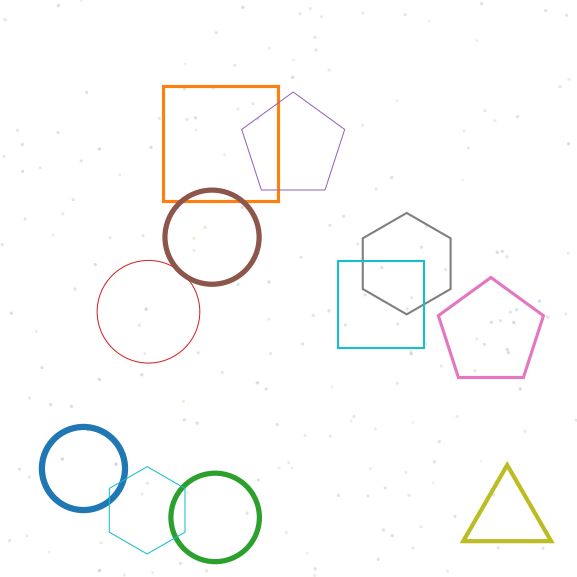[{"shape": "circle", "thickness": 3, "radius": 0.36, "center": [0.145, 0.188]}, {"shape": "square", "thickness": 1.5, "radius": 0.5, "center": [0.382, 0.75]}, {"shape": "circle", "thickness": 2.5, "radius": 0.38, "center": [0.373, 0.103]}, {"shape": "circle", "thickness": 0.5, "radius": 0.44, "center": [0.257, 0.459]}, {"shape": "pentagon", "thickness": 0.5, "radius": 0.47, "center": [0.508, 0.746]}, {"shape": "circle", "thickness": 2.5, "radius": 0.41, "center": [0.367, 0.588]}, {"shape": "pentagon", "thickness": 1.5, "radius": 0.48, "center": [0.85, 0.423]}, {"shape": "hexagon", "thickness": 1, "radius": 0.44, "center": [0.704, 0.543]}, {"shape": "triangle", "thickness": 2, "radius": 0.44, "center": [0.878, 0.106]}, {"shape": "hexagon", "thickness": 0.5, "radius": 0.38, "center": [0.255, 0.115]}, {"shape": "square", "thickness": 1, "radius": 0.38, "center": [0.66, 0.472]}]